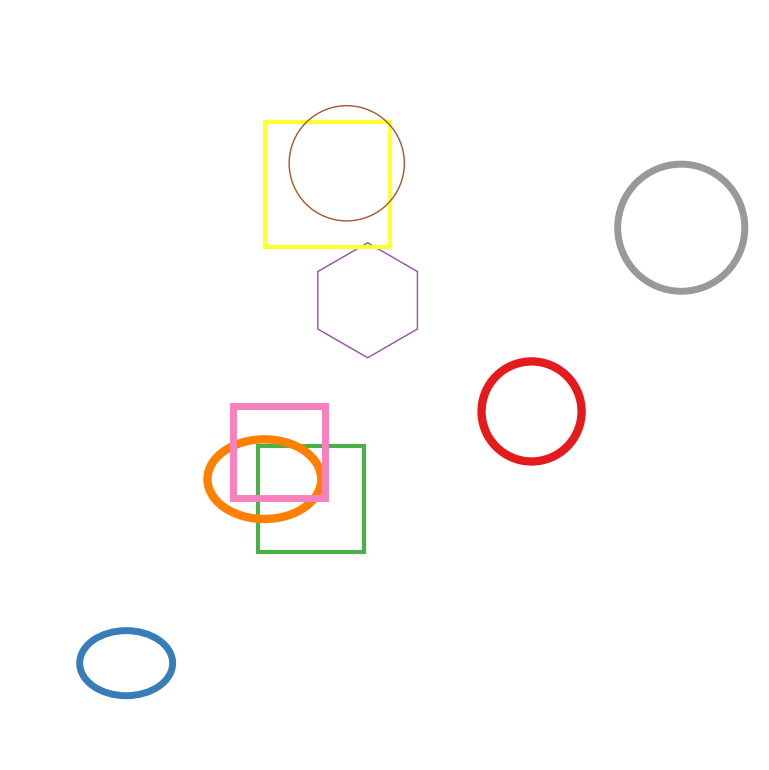[{"shape": "circle", "thickness": 3, "radius": 0.32, "center": [0.69, 0.466]}, {"shape": "oval", "thickness": 2.5, "radius": 0.3, "center": [0.164, 0.139]}, {"shape": "square", "thickness": 1.5, "radius": 0.35, "center": [0.404, 0.352]}, {"shape": "hexagon", "thickness": 0.5, "radius": 0.37, "center": [0.477, 0.61]}, {"shape": "oval", "thickness": 3, "radius": 0.37, "center": [0.343, 0.378]}, {"shape": "square", "thickness": 1.5, "radius": 0.41, "center": [0.425, 0.761]}, {"shape": "circle", "thickness": 0.5, "radius": 0.37, "center": [0.45, 0.788]}, {"shape": "square", "thickness": 2.5, "radius": 0.3, "center": [0.362, 0.413]}, {"shape": "circle", "thickness": 2.5, "radius": 0.41, "center": [0.885, 0.704]}]